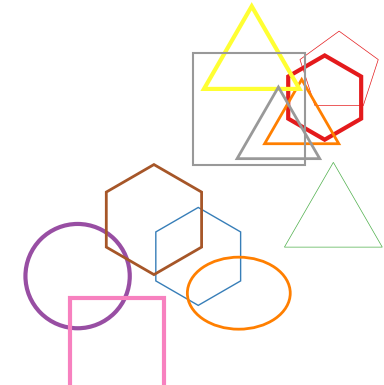[{"shape": "hexagon", "thickness": 3, "radius": 0.55, "center": [0.843, 0.747]}, {"shape": "pentagon", "thickness": 0.5, "radius": 0.53, "center": [0.881, 0.812]}, {"shape": "hexagon", "thickness": 1, "radius": 0.64, "center": [0.515, 0.334]}, {"shape": "triangle", "thickness": 0.5, "radius": 0.73, "center": [0.866, 0.432]}, {"shape": "circle", "thickness": 3, "radius": 0.68, "center": [0.202, 0.283]}, {"shape": "triangle", "thickness": 2, "radius": 0.56, "center": [0.784, 0.682]}, {"shape": "oval", "thickness": 2, "radius": 0.67, "center": [0.62, 0.239]}, {"shape": "triangle", "thickness": 3, "radius": 0.72, "center": [0.654, 0.841]}, {"shape": "hexagon", "thickness": 2, "radius": 0.71, "center": [0.4, 0.43]}, {"shape": "square", "thickness": 3, "radius": 0.61, "center": [0.303, 0.105]}, {"shape": "square", "thickness": 1.5, "radius": 0.73, "center": [0.646, 0.716]}, {"shape": "triangle", "thickness": 2, "radius": 0.62, "center": [0.723, 0.65]}]